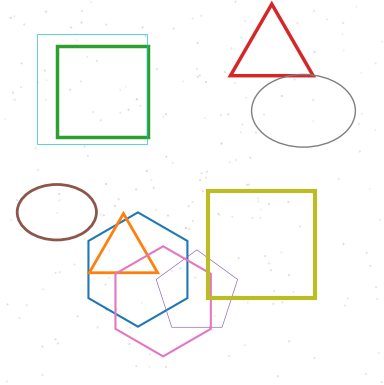[{"shape": "hexagon", "thickness": 1.5, "radius": 0.74, "center": [0.358, 0.3]}, {"shape": "triangle", "thickness": 2, "radius": 0.51, "center": [0.321, 0.343]}, {"shape": "square", "thickness": 2.5, "radius": 0.59, "center": [0.266, 0.762]}, {"shape": "triangle", "thickness": 2.5, "radius": 0.62, "center": [0.706, 0.865]}, {"shape": "pentagon", "thickness": 0.5, "radius": 0.56, "center": [0.511, 0.24]}, {"shape": "oval", "thickness": 2, "radius": 0.51, "center": [0.148, 0.449]}, {"shape": "hexagon", "thickness": 1.5, "radius": 0.72, "center": [0.424, 0.217]}, {"shape": "oval", "thickness": 1, "radius": 0.67, "center": [0.788, 0.712]}, {"shape": "square", "thickness": 3, "radius": 0.69, "center": [0.68, 0.364]}, {"shape": "square", "thickness": 0.5, "radius": 0.71, "center": [0.239, 0.768]}]